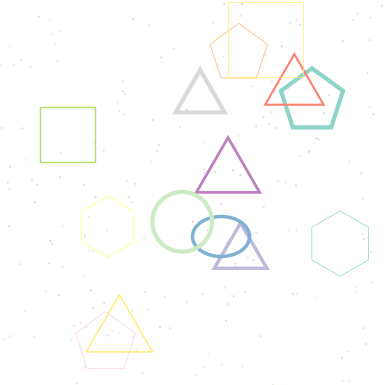[{"shape": "pentagon", "thickness": 3, "radius": 0.42, "center": [0.81, 0.738]}, {"shape": "hexagon", "thickness": 0.5, "radius": 0.42, "center": [0.883, 0.367]}, {"shape": "hexagon", "thickness": 1, "radius": 0.4, "center": [0.28, 0.411]}, {"shape": "triangle", "thickness": 2.5, "radius": 0.39, "center": [0.625, 0.342]}, {"shape": "triangle", "thickness": 1.5, "radius": 0.44, "center": [0.765, 0.772]}, {"shape": "oval", "thickness": 2.5, "radius": 0.37, "center": [0.574, 0.386]}, {"shape": "pentagon", "thickness": 0.5, "radius": 0.39, "center": [0.62, 0.861]}, {"shape": "square", "thickness": 1, "radius": 0.36, "center": [0.175, 0.65]}, {"shape": "pentagon", "thickness": 0.5, "radius": 0.41, "center": [0.274, 0.109]}, {"shape": "triangle", "thickness": 3, "radius": 0.37, "center": [0.52, 0.745]}, {"shape": "triangle", "thickness": 2, "radius": 0.47, "center": [0.592, 0.548]}, {"shape": "circle", "thickness": 3, "radius": 0.39, "center": [0.473, 0.424]}, {"shape": "square", "thickness": 0.5, "radius": 0.49, "center": [0.69, 0.897]}, {"shape": "triangle", "thickness": 1, "radius": 0.5, "center": [0.31, 0.136]}]